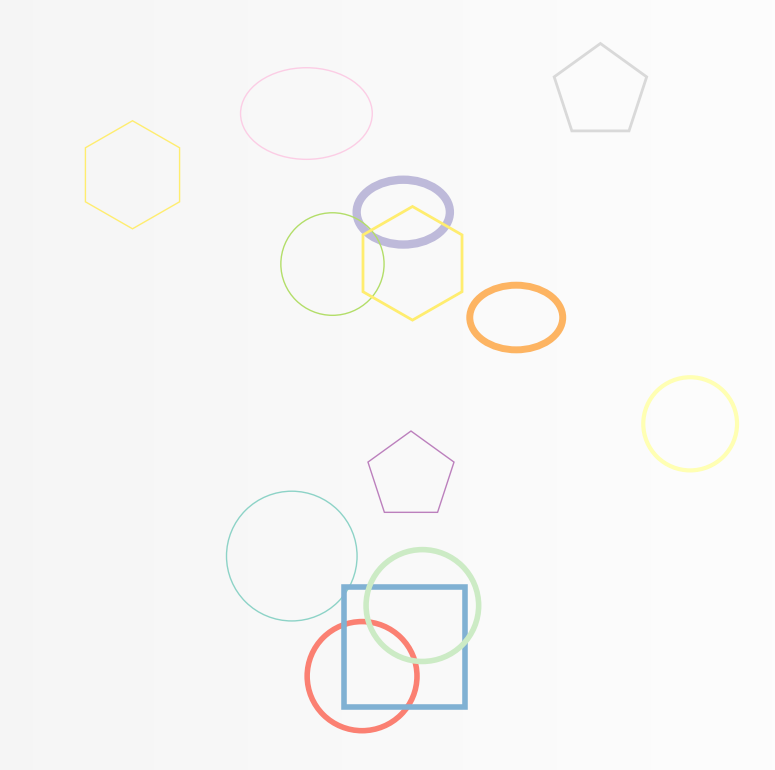[{"shape": "circle", "thickness": 0.5, "radius": 0.42, "center": [0.376, 0.278]}, {"shape": "circle", "thickness": 1.5, "radius": 0.3, "center": [0.891, 0.45]}, {"shape": "oval", "thickness": 3, "radius": 0.3, "center": [0.52, 0.725]}, {"shape": "circle", "thickness": 2, "radius": 0.35, "center": [0.467, 0.122]}, {"shape": "square", "thickness": 2, "radius": 0.39, "center": [0.522, 0.16]}, {"shape": "oval", "thickness": 2.5, "radius": 0.3, "center": [0.666, 0.588]}, {"shape": "circle", "thickness": 0.5, "radius": 0.33, "center": [0.429, 0.657]}, {"shape": "oval", "thickness": 0.5, "radius": 0.42, "center": [0.395, 0.853]}, {"shape": "pentagon", "thickness": 1, "radius": 0.31, "center": [0.775, 0.881]}, {"shape": "pentagon", "thickness": 0.5, "radius": 0.29, "center": [0.53, 0.382]}, {"shape": "circle", "thickness": 2, "radius": 0.36, "center": [0.545, 0.214]}, {"shape": "hexagon", "thickness": 0.5, "radius": 0.35, "center": [0.171, 0.773]}, {"shape": "hexagon", "thickness": 1, "radius": 0.37, "center": [0.532, 0.658]}]